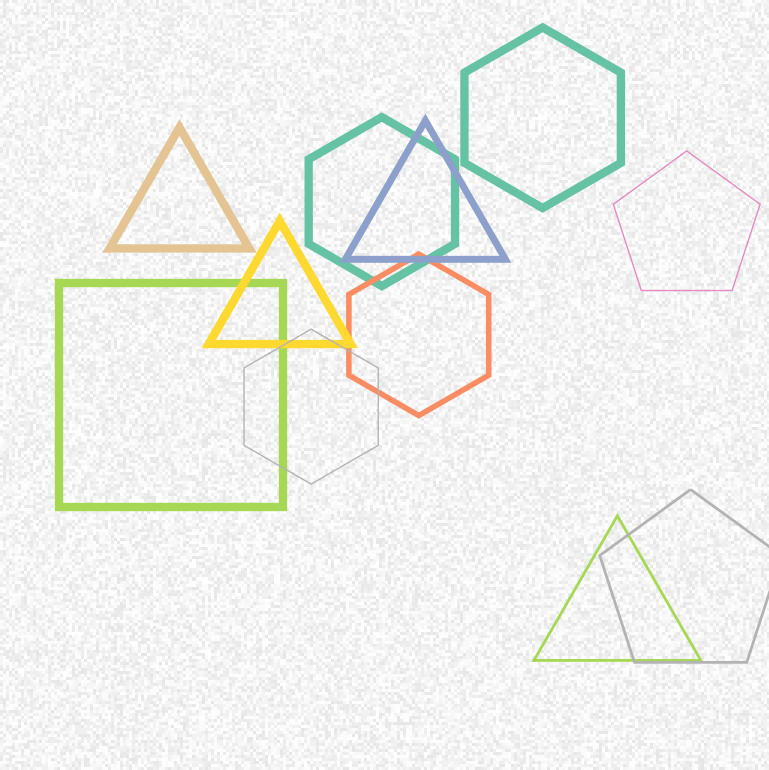[{"shape": "hexagon", "thickness": 3, "radius": 0.59, "center": [0.705, 0.847]}, {"shape": "hexagon", "thickness": 3, "radius": 0.55, "center": [0.496, 0.738]}, {"shape": "hexagon", "thickness": 2, "radius": 0.52, "center": [0.544, 0.565]}, {"shape": "triangle", "thickness": 2.5, "radius": 0.6, "center": [0.552, 0.723]}, {"shape": "pentagon", "thickness": 0.5, "radius": 0.5, "center": [0.892, 0.704]}, {"shape": "triangle", "thickness": 1, "radius": 0.63, "center": [0.802, 0.205]}, {"shape": "square", "thickness": 3, "radius": 0.73, "center": [0.222, 0.487]}, {"shape": "triangle", "thickness": 3, "radius": 0.53, "center": [0.363, 0.606]}, {"shape": "triangle", "thickness": 3, "radius": 0.52, "center": [0.233, 0.73]}, {"shape": "pentagon", "thickness": 1, "radius": 0.62, "center": [0.897, 0.24]}, {"shape": "hexagon", "thickness": 0.5, "radius": 0.5, "center": [0.404, 0.472]}]